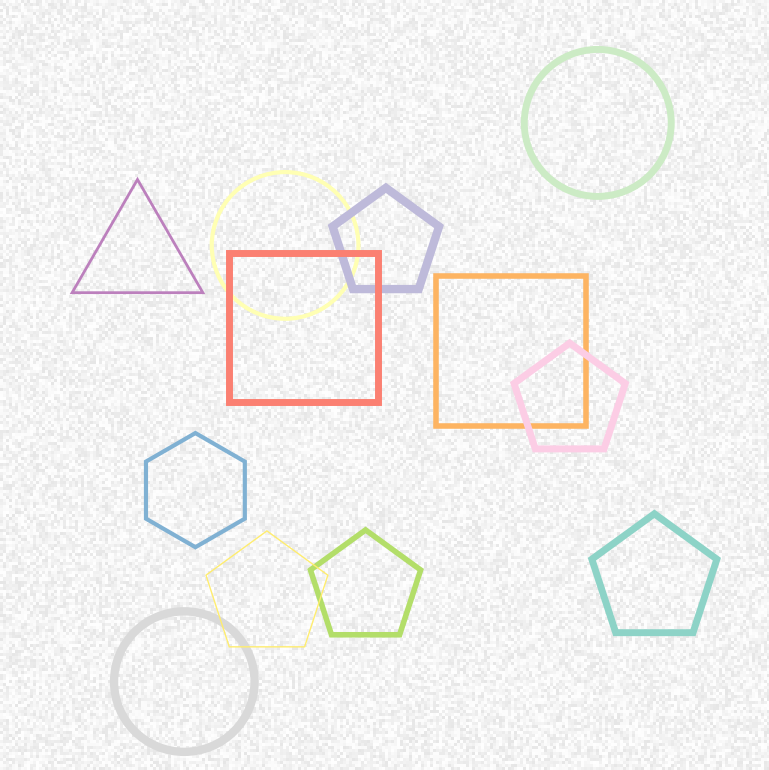[{"shape": "pentagon", "thickness": 2.5, "radius": 0.43, "center": [0.85, 0.247]}, {"shape": "circle", "thickness": 1.5, "radius": 0.48, "center": [0.37, 0.681]}, {"shape": "pentagon", "thickness": 3, "radius": 0.36, "center": [0.501, 0.683]}, {"shape": "square", "thickness": 2.5, "radius": 0.48, "center": [0.394, 0.574]}, {"shape": "hexagon", "thickness": 1.5, "radius": 0.37, "center": [0.254, 0.363]}, {"shape": "square", "thickness": 2, "radius": 0.49, "center": [0.664, 0.544]}, {"shape": "pentagon", "thickness": 2, "radius": 0.38, "center": [0.475, 0.237]}, {"shape": "pentagon", "thickness": 2.5, "radius": 0.38, "center": [0.74, 0.478]}, {"shape": "circle", "thickness": 3, "radius": 0.46, "center": [0.239, 0.115]}, {"shape": "triangle", "thickness": 1, "radius": 0.49, "center": [0.179, 0.669]}, {"shape": "circle", "thickness": 2.5, "radius": 0.48, "center": [0.776, 0.84]}, {"shape": "pentagon", "thickness": 0.5, "radius": 0.42, "center": [0.347, 0.227]}]